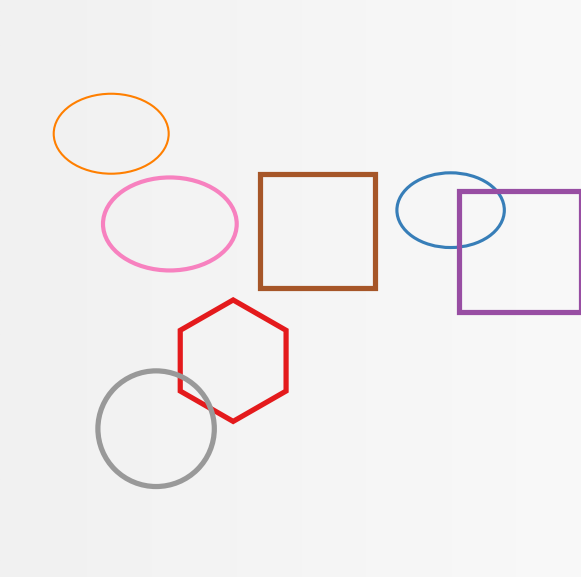[{"shape": "hexagon", "thickness": 2.5, "radius": 0.53, "center": [0.401, 0.375]}, {"shape": "oval", "thickness": 1.5, "radius": 0.46, "center": [0.775, 0.635]}, {"shape": "square", "thickness": 2.5, "radius": 0.52, "center": [0.895, 0.564]}, {"shape": "oval", "thickness": 1, "radius": 0.49, "center": [0.191, 0.768]}, {"shape": "square", "thickness": 2.5, "radius": 0.5, "center": [0.547, 0.599]}, {"shape": "oval", "thickness": 2, "radius": 0.58, "center": [0.292, 0.611]}, {"shape": "circle", "thickness": 2.5, "radius": 0.5, "center": [0.269, 0.257]}]